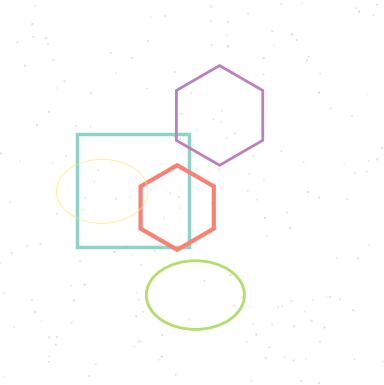[{"shape": "square", "thickness": 2.5, "radius": 0.73, "center": [0.345, 0.506]}, {"shape": "hexagon", "thickness": 3, "radius": 0.55, "center": [0.46, 0.461]}, {"shape": "oval", "thickness": 2, "radius": 0.64, "center": [0.508, 0.234]}, {"shape": "hexagon", "thickness": 2, "radius": 0.65, "center": [0.57, 0.7]}, {"shape": "oval", "thickness": 0.5, "radius": 0.59, "center": [0.265, 0.503]}]